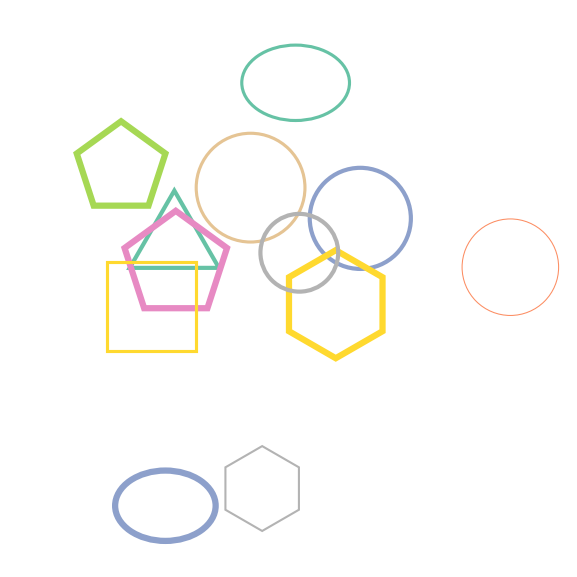[{"shape": "triangle", "thickness": 2, "radius": 0.45, "center": [0.302, 0.58]}, {"shape": "oval", "thickness": 1.5, "radius": 0.47, "center": [0.512, 0.856]}, {"shape": "circle", "thickness": 0.5, "radius": 0.42, "center": [0.884, 0.536]}, {"shape": "circle", "thickness": 2, "radius": 0.44, "center": [0.624, 0.621]}, {"shape": "oval", "thickness": 3, "radius": 0.44, "center": [0.286, 0.123]}, {"shape": "pentagon", "thickness": 3, "radius": 0.47, "center": [0.304, 0.541]}, {"shape": "pentagon", "thickness": 3, "radius": 0.4, "center": [0.21, 0.708]}, {"shape": "hexagon", "thickness": 3, "radius": 0.47, "center": [0.581, 0.472]}, {"shape": "square", "thickness": 1.5, "radius": 0.38, "center": [0.262, 0.468]}, {"shape": "circle", "thickness": 1.5, "radius": 0.47, "center": [0.434, 0.674]}, {"shape": "hexagon", "thickness": 1, "radius": 0.37, "center": [0.454, 0.153]}, {"shape": "circle", "thickness": 2, "radius": 0.34, "center": [0.518, 0.561]}]